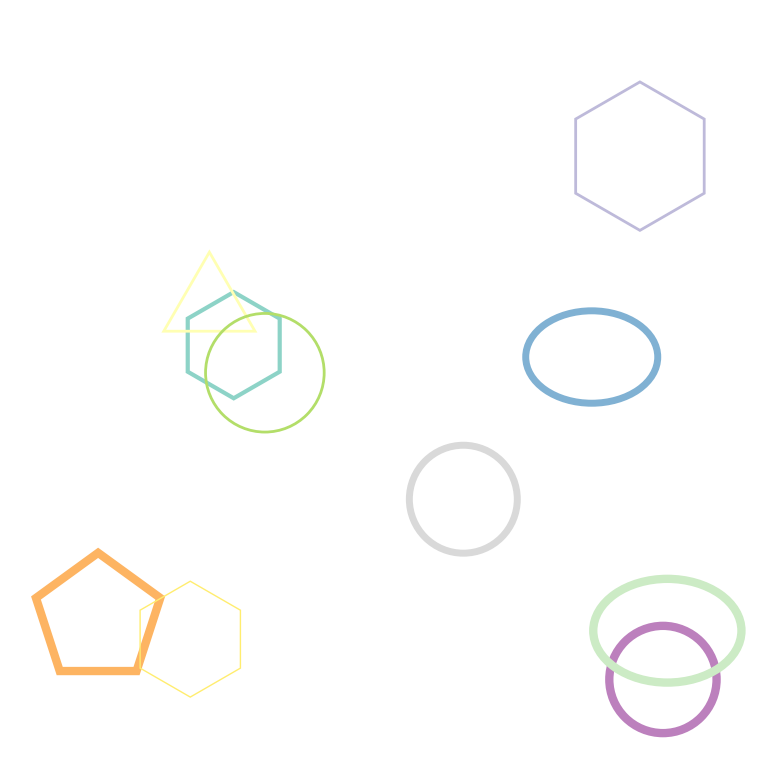[{"shape": "hexagon", "thickness": 1.5, "radius": 0.34, "center": [0.304, 0.552]}, {"shape": "triangle", "thickness": 1, "radius": 0.34, "center": [0.272, 0.604]}, {"shape": "hexagon", "thickness": 1, "radius": 0.48, "center": [0.831, 0.797]}, {"shape": "oval", "thickness": 2.5, "radius": 0.43, "center": [0.768, 0.536]}, {"shape": "pentagon", "thickness": 3, "radius": 0.42, "center": [0.127, 0.197]}, {"shape": "circle", "thickness": 1, "radius": 0.39, "center": [0.344, 0.516]}, {"shape": "circle", "thickness": 2.5, "radius": 0.35, "center": [0.602, 0.352]}, {"shape": "circle", "thickness": 3, "radius": 0.35, "center": [0.861, 0.118]}, {"shape": "oval", "thickness": 3, "radius": 0.48, "center": [0.867, 0.181]}, {"shape": "hexagon", "thickness": 0.5, "radius": 0.38, "center": [0.247, 0.17]}]